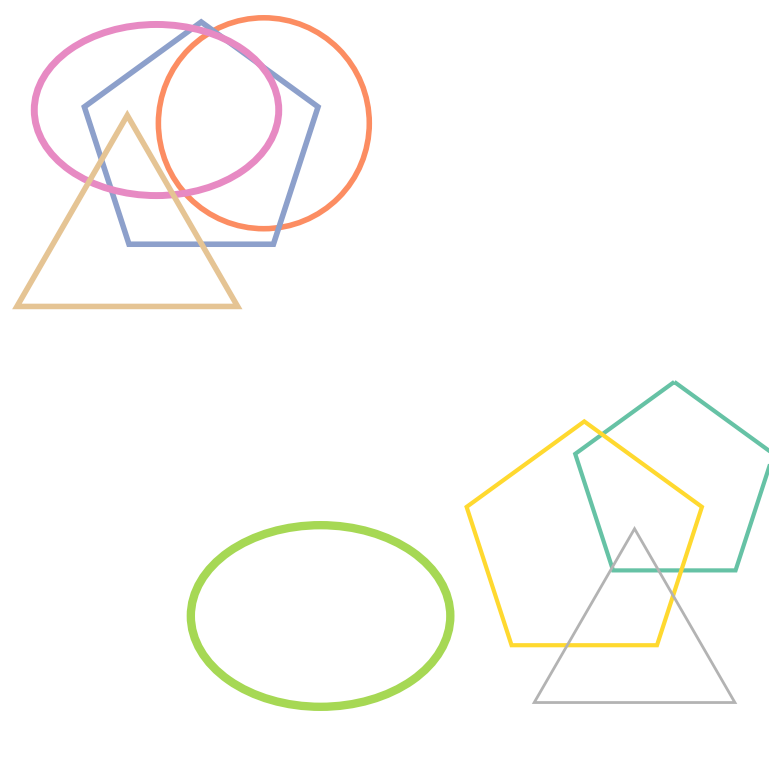[{"shape": "pentagon", "thickness": 1.5, "radius": 0.68, "center": [0.876, 0.369]}, {"shape": "circle", "thickness": 2, "radius": 0.68, "center": [0.343, 0.84]}, {"shape": "pentagon", "thickness": 2, "radius": 0.8, "center": [0.261, 0.812]}, {"shape": "oval", "thickness": 2.5, "radius": 0.79, "center": [0.203, 0.857]}, {"shape": "oval", "thickness": 3, "radius": 0.84, "center": [0.416, 0.2]}, {"shape": "pentagon", "thickness": 1.5, "radius": 0.8, "center": [0.759, 0.292]}, {"shape": "triangle", "thickness": 2, "radius": 0.83, "center": [0.165, 0.685]}, {"shape": "triangle", "thickness": 1, "radius": 0.75, "center": [0.824, 0.163]}]